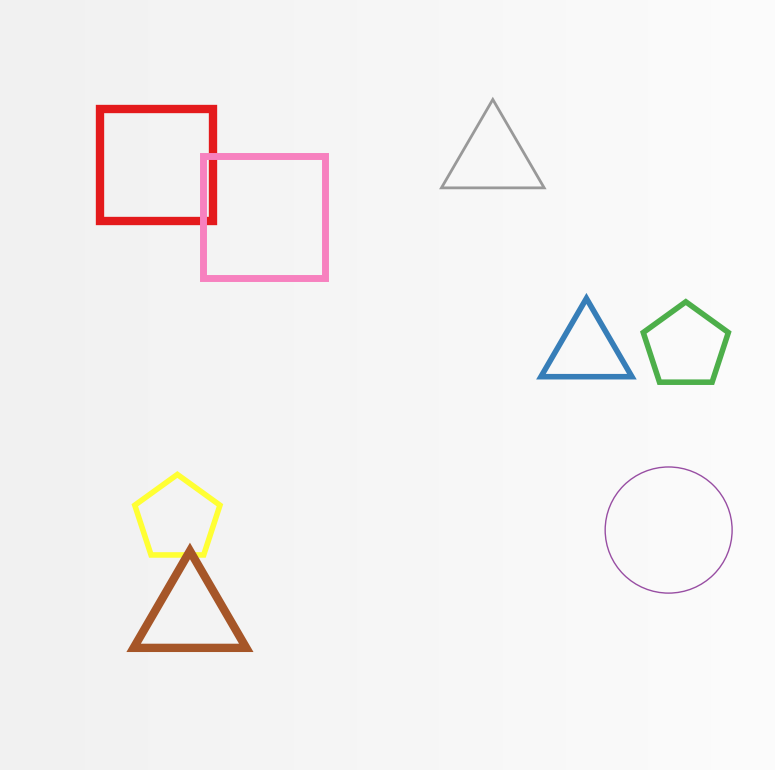[{"shape": "square", "thickness": 3, "radius": 0.36, "center": [0.202, 0.786]}, {"shape": "triangle", "thickness": 2, "radius": 0.34, "center": [0.757, 0.545]}, {"shape": "pentagon", "thickness": 2, "radius": 0.29, "center": [0.885, 0.55]}, {"shape": "circle", "thickness": 0.5, "radius": 0.41, "center": [0.863, 0.312]}, {"shape": "pentagon", "thickness": 2, "radius": 0.29, "center": [0.229, 0.326]}, {"shape": "triangle", "thickness": 3, "radius": 0.42, "center": [0.245, 0.201]}, {"shape": "square", "thickness": 2.5, "radius": 0.4, "center": [0.341, 0.718]}, {"shape": "triangle", "thickness": 1, "radius": 0.38, "center": [0.636, 0.794]}]